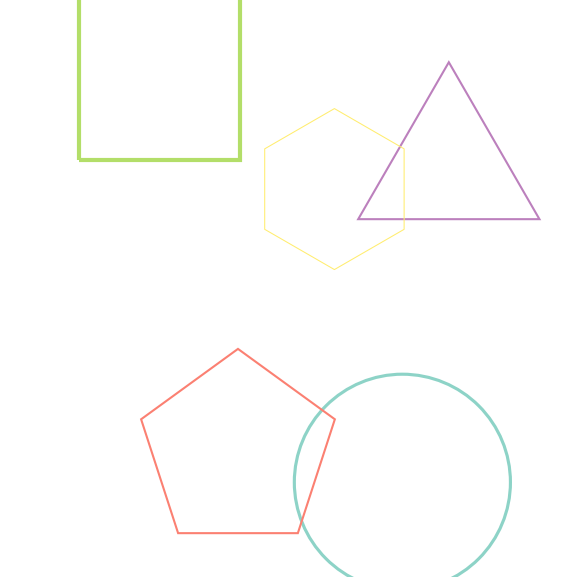[{"shape": "circle", "thickness": 1.5, "radius": 0.94, "center": [0.697, 0.164]}, {"shape": "pentagon", "thickness": 1, "radius": 0.88, "center": [0.412, 0.219]}, {"shape": "square", "thickness": 2, "radius": 0.7, "center": [0.277, 0.862]}, {"shape": "triangle", "thickness": 1, "radius": 0.91, "center": [0.777, 0.71]}, {"shape": "hexagon", "thickness": 0.5, "radius": 0.7, "center": [0.579, 0.672]}]